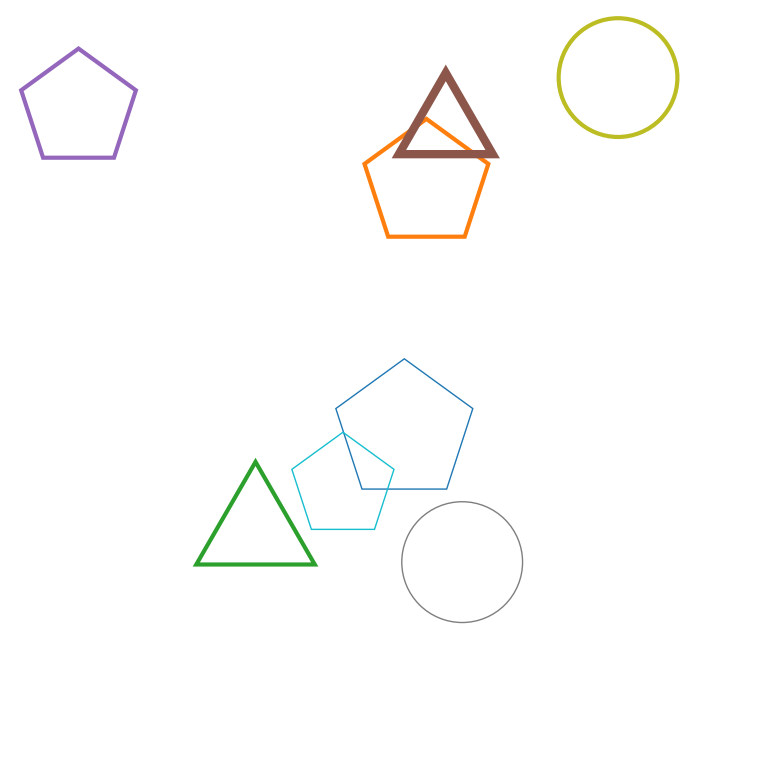[{"shape": "pentagon", "thickness": 0.5, "radius": 0.47, "center": [0.525, 0.44]}, {"shape": "pentagon", "thickness": 1.5, "radius": 0.42, "center": [0.554, 0.761]}, {"shape": "triangle", "thickness": 1.5, "radius": 0.44, "center": [0.332, 0.311]}, {"shape": "pentagon", "thickness": 1.5, "radius": 0.39, "center": [0.102, 0.859]}, {"shape": "triangle", "thickness": 3, "radius": 0.35, "center": [0.579, 0.835]}, {"shape": "circle", "thickness": 0.5, "radius": 0.39, "center": [0.6, 0.27]}, {"shape": "circle", "thickness": 1.5, "radius": 0.39, "center": [0.803, 0.899]}, {"shape": "pentagon", "thickness": 0.5, "radius": 0.35, "center": [0.445, 0.369]}]